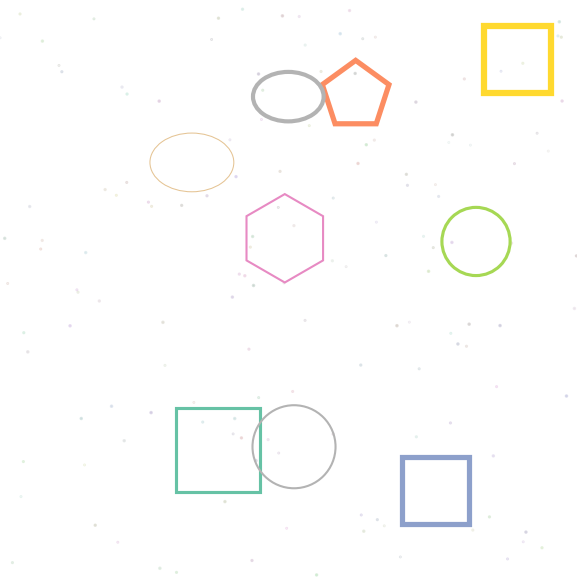[{"shape": "square", "thickness": 1.5, "radius": 0.36, "center": [0.378, 0.22]}, {"shape": "pentagon", "thickness": 2.5, "radius": 0.3, "center": [0.616, 0.834]}, {"shape": "square", "thickness": 2.5, "radius": 0.29, "center": [0.754, 0.15]}, {"shape": "hexagon", "thickness": 1, "radius": 0.38, "center": [0.493, 0.587]}, {"shape": "circle", "thickness": 1.5, "radius": 0.3, "center": [0.824, 0.581]}, {"shape": "square", "thickness": 3, "radius": 0.29, "center": [0.896, 0.896]}, {"shape": "oval", "thickness": 0.5, "radius": 0.36, "center": [0.332, 0.718]}, {"shape": "circle", "thickness": 1, "radius": 0.36, "center": [0.509, 0.226]}, {"shape": "oval", "thickness": 2, "radius": 0.31, "center": [0.499, 0.832]}]